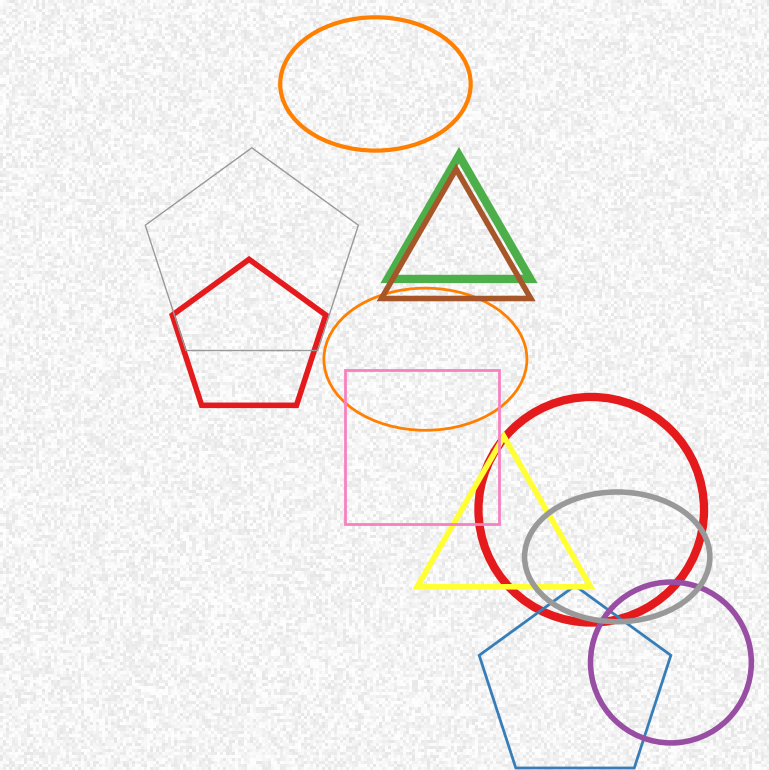[{"shape": "circle", "thickness": 3, "radius": 0.73, "center": [0.768, 0.338]}, {"shape": "pentagon", "thickness": 2, "radius": 0.52, "center": [0.323, 0.558]}, {"shape": "pentagon", "thickness": 1, "radius": 0.65, "center": [0.747, 0.108]}, {"shape": "triangle", "thickness": 3, "radius": 0.54, "center": [0.596, 0.691]}, {"shape": "circle", "thickness": 2, "radius": 0.52, "center": [0.871, 0.14]}, {"shape": "oval", "thickness": 1, "radius": 0.66, "center": [0.552, 0.533]}, {"shape": "oval", "thickness": 1.5, "radius": 0.62, "center": [0.488, 0.891]}, {"shape": "triangle", "thickness": 2, "radius": 0.65, "center": [0.654, 0.303]}, {"shape": "triangle", "thickness": 2, "radius": 0.56, "center": [0.592, 0.668]}, {"shape": "square", "thickness": 1, "radius": 0.5, "center": [0.548, 0.419]}, {"shape": "oval", "thickness": 2, "radius": 0.6, "center": [0.802, 0.277]}, {"shape": "pentagon", "thickness": 0.5, "radius": 0.73, "center": [0.327, 0.663]}]